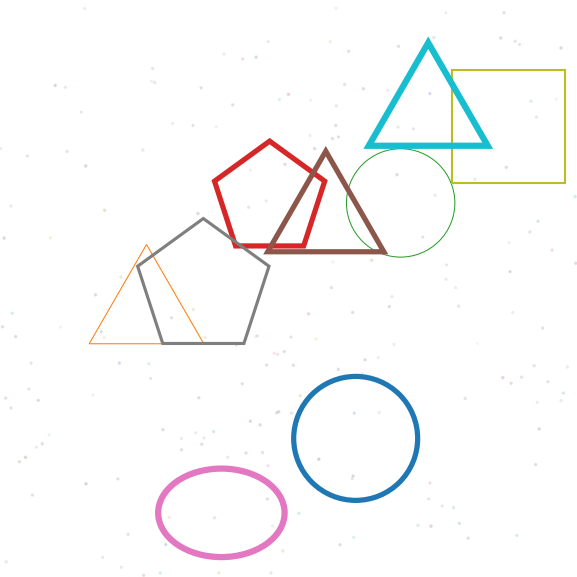[{"shape": "circle", "thickness": 2.5, "radius": 0.54, "center": [0.616, 0.24]}, {"shape": "triangle", "thickness": 0.5, "radius": 0.57, "center": [0.254, 0.461]}, {"shape": "circle", "thickness": 0.5, "radius": 0.47, "center": [0.694, 0.648]}, {"shape": "pentagon", "thickness": 2.5, "radius": 0.5, "center": [0.467, 0.654]}, {"shape": "triangle", "thickness": 2.5, "radius": 0.58, "center": [0.564, 0.621]}, {"shape": "oval", "thickness": 3, "radius": 0.55, "center": [0.383, 0.111]}, {"shape": "pentagon", "thickness": 1.5, "radius": 0.6, "center": [0.352, 0.501]}, {"shape": "square", "thickness": 1, "radius": 0.49, "center": [0.88, 0.781]}, {"shape": "triangle", "thickness": 3, "radius": 0.59, "center": [0.742, 0.806]}]